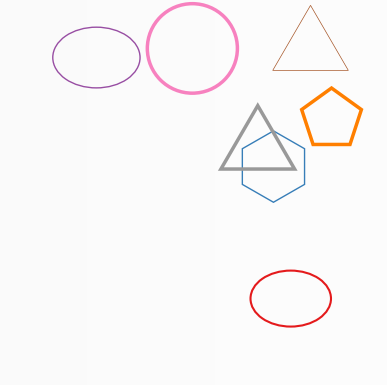[{"shape": "oval", "thickness": 1.5, "radius": 0.52, "center": [0.75, 0.224]}, {"shape": "hexagon", "thickness": 1, "radius": 0.46, "center": [0.706, 0.567]}, {"shape": "oval", "thickness": 1, "radius": 0.56, "center": [0.249, 0.851]}, {"shape": "pentagon", "thickness": 2.5, "radius": 0.41, "center": [0.856, 0.69]}, {"shape": "triangle", "thickness": 0.5, "radius": 0.56, "center": [0.801, 0.873]}, {"shape": "circle", "thickness": 2.5, "radius": 0.58, "center": [0.496, 0.874]}, {"shape": "triangle", "thickness": 2.5, "radius": 0.55, "center": [0.665, 0.616]}]